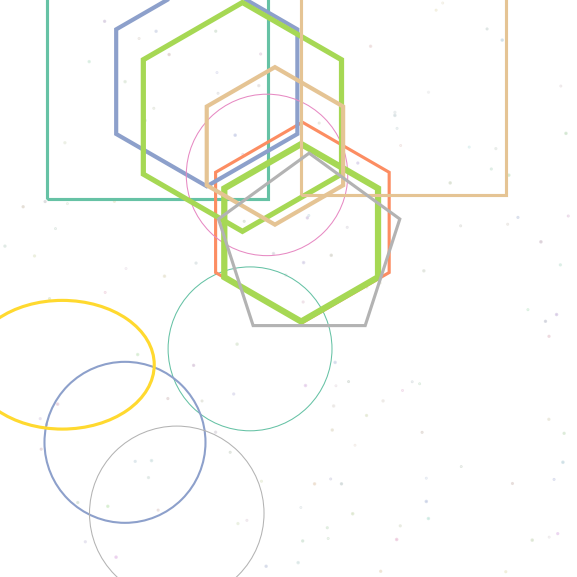[{"shape": "square", "thickness": 1.5, "radius": 0.96, "center": [0.273, 0.847]}, {"shape": "circle", "thickness": 0.5, "radius": 0.71, "center": [0.433, 0.395]}, {"shape": "hexagon", "thickness": 1.5, "radius": 0.87, "center": [0.524, 0.614]}, {"shape": "circle", "thickness": 1, "radius": 0.7, "center": [0.216, 0.233]}, {"shape": "hexagon", "thickness": 2, "radius": 0.91, "center": [0.358, 0.858]}, {"shape": "circle", "thickness": 0.5, "radius": 0.7, "center": [0.462, 0.696]}, {"shape": "hexagon", "thickness": 3, "radius": 0.77, "center": [0.522, 0.596]}, {"shape": "hexagon", "thickness": 2.5, "radius": 0.99, "center": [0.42, 0.797]}, {"shape": "oval", "thickness": 1.5, "radius": 0.8, "center": [0.108, 0.368]}, {"shape": "hexagon", "thickness": 2, "radius": 0.68, "center": [0.476, 0.747]}, {"shape": "square", "thickness": 1.5, "radius": 0.89, "center": [0.698, 0.84]}, {"shape": "circle", "thickness": 0.5, "radius": 0.76, "center": [0.306, 0.11]}, {"shape": "pentagon", "thickness": 1.5, "radius": 0.83, "center": [0.535, 0.569]}]